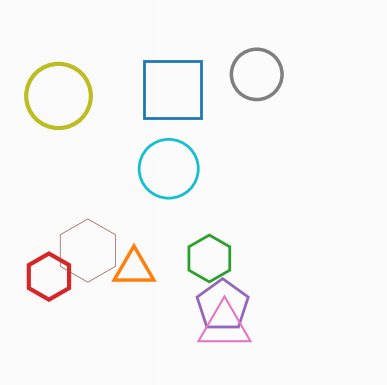[{"shape": "square", "thickness": 2, "radius": 0.37, "center": [0.444, 0.768]}, {"shape": "triangle", "thickness": 2.5, "radius": 0.29, "center": [0.346, 0.302]}, {"shape": "hexagon", "thickness": 2, "radius": 0.3, "center": [0.54, 0.329]}, {"shape": "hexagon", "thickness": 3, "radius": 0.3, "center": [0.126, 0.282]}, {"shape": "pentagon", "thickness": 2, "radius": 0.35, "center": [0.575, 0.207]}, {"shape": "hexagon", "thickness": 0.5, "radius": 0.41, "center": [0.227, 0.349]}, {"shape": "triangle", "thickness": 1.5, "radius": 0.39, "center": [0.579, 0.152]}, {"shape": "circle", "thickness": 2.5, "radius": 0.33, "center": [0.663, 0.807]}, {"shape": "circle", "thickness": 3, "radius": 0.42, "center": [0.151, 0.751]}, {"shape": "circle", "thickness": 2, "radius": 0.38, "center": [0.435, 0.562]}]